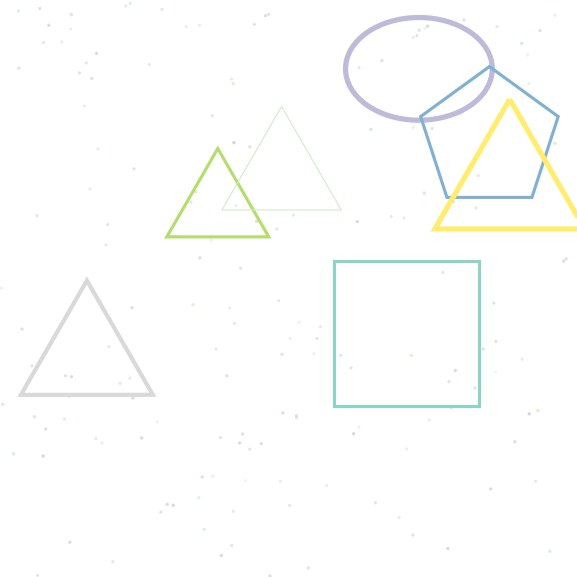[{"shape": "square", "thickness": 1.5, "radius": 0.63, "center": [0.704, 0.422]}, {"shape": "oval", "thickness": 2.5, "radius": 0.64, "center": [0.725, 0.88]}, {"shape": "pentagon", "thickness": 1.5, "radius": 0.63, "center": [0.847, 0.759]}, {"shape": "triangle", "thickness": 1.5, "radius": 0.51, "center": [0.377, 0.64]}, {"shape": "triangle", "thickness": 2, "radius": 0.66, "center": [0.15, 0.381]}, {"shape": "triangle", "thickness": 0.5, "radius": 0.6, "center": [0.488, 0.695]}, {"shape": "triangle", "thickness": 2.5, "radius": 0.75, "center": [0.883, 0.678]}]